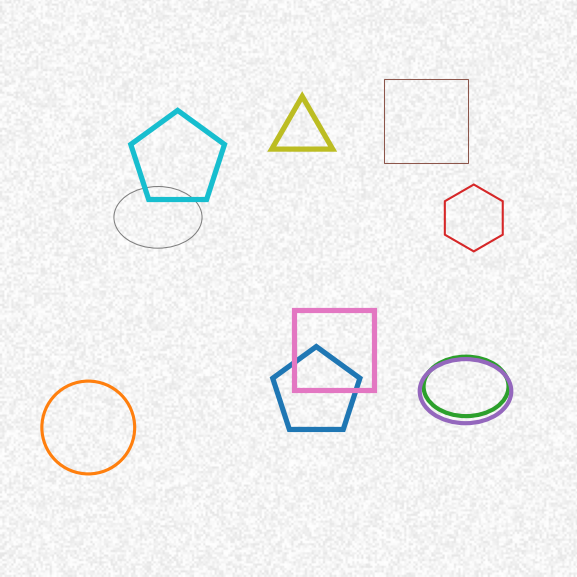[{"shape": "pentagon", "thickness": 2.5, "radius": 0.4, "center": [0.548, 0.32]}, {"shape": "circle", "thickness": 1.5, "radius": 0.4, "center": [0.153, 0.259]}, {"shape": "oval", "thickness": 2, "radius": 0.37, "center": [0.807, 0.33]}, {"shape": "hexagon", "thickness": 1, "radius": 0.29, "center": [0.82, 0.622]}, {"shape": "oval", "thickness": 2, "radius": 0.4, "center": [0.806, 0.322]}, {"shape": "square", "thickness": 0.5, "radius": 0.36, "center": [0.737, 0.79]}, {"shape": "square", "thickness": 2.5, "radius": 0.35, "center": [0.578, 0.393]}, {"shape": "oval", "thickness": 0.5, "radius": 0.38, "center": [0.274, 0.623]}, {"shape": "triangle", "thickness": 2.5, "radius": 0.3, "center": [0.523, 0.771]}, {"shape": "pentagon", "thickness": 2.5, "radius": 0.43, "center": [0.308, 0.723]}]